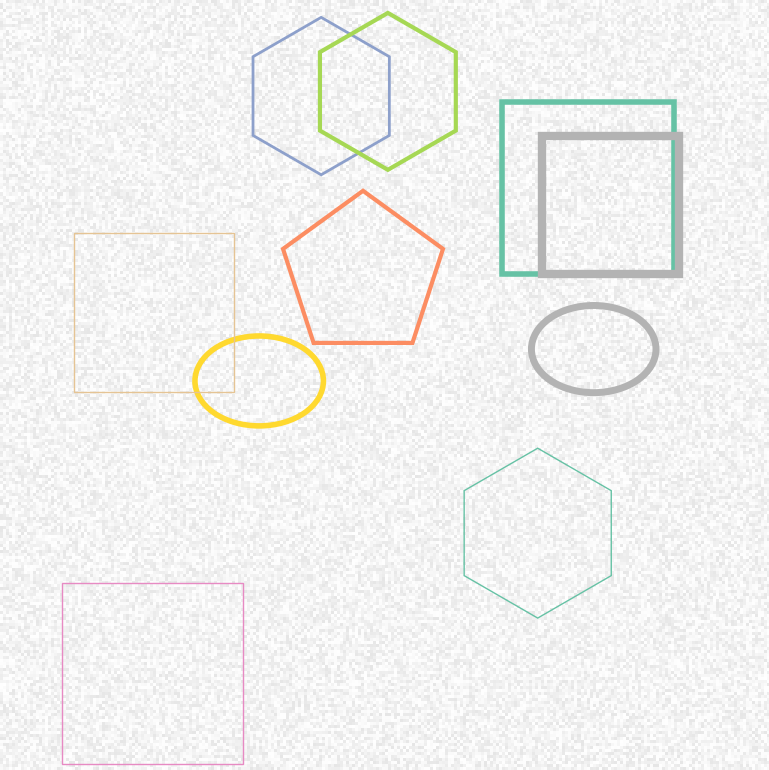[{"shape": "hexagon", "thickness": 0.5, "radius": 0.55, "center": [0.698, 0.308]}, {"shape": "square", "thickness": 2, "radius": 0.56, "center": [0.764, 0.755]}, {"shape": "pentagon", "thickness": 1.5, "radius": 0.55, "center": [0.471, 0.643]}, {"shape": "hexagon", "thickness": 1, "radius": 0.51, "center": [0.417, 0.875]}, {"shape": "square", "thickness": 0.5, "radius": 0.59, "center": [0.198, 0.126]}, {"shape": "hexagon", "thickness": 1.5, "radius": 0.51, "center": [0.504, 0.881]}, {"shape": "oval", "thickness": 2, "radius": 0.42, "center": [0.337, 0.505]}, {"shape": "square", "thickness": 0.5, "radius": 0.52, "center": [0.2, 0.595]}, {"shape": "square", "thickness": 3, "radius": 0.45, "center": [0.793, 0.734]}, {"shape": "oval", "thickness": 2.5, "radius": 0.4, "center": [0.771, 0.547]}]